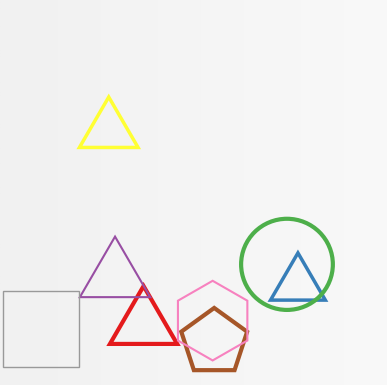[{"shape": "triangle", "thickness": 3, "radius": 0.5, "center": [0.37, 0.157]}, {"shape": "triangle", "thickness": 2.5, "radius": 0.41, "center": [0.769, 0.261]}, {"shape": "circle", "thickness": 3, "radius": 0.59, "center": [0.741, 0.313]}, {"shape": "triangle", "thickness": 1.5, "radius": 0.52, "center": [0.297, 0.281]}, {"shape": "triangle", "thickness": 2.5, "radius": 0.44, "center": [0.281, 0.661]}, {"shape": "pentagon", "thickness": 3, "radius": 0.45, "center": [0.553, 0.111]}, {"shape": "hexagon", "thickness": 1.5, "radius": 0.52, "center": [0.549, 0.167]}, {"shape": "square", "thickness": 1, "radius": 0.49, "center": [0.106, 0.146]}]